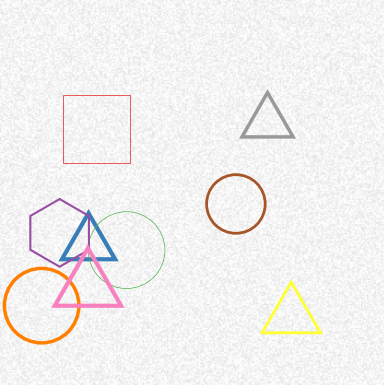[{"shape": "square", "thickness": 0.5, "radius": 0.44, "center": [0.251, 0.665]}, {"shape": "triangle", "thickness": 3, "radius": 0.4, "center": [0.23, 0.366]}, {"shape": "circle", "thickness": 0.5, "radius": 0.5, "center": [0.329, 0.35]}, {"shape": "hexagon", "thickness": 1.5, "radius": 0.44, "center": [0.155, 0.395]}, {"shape": "circle", "thickness": 2.5, "radius": 0.48, "center": [0.108, 0.206]}, {"shape": "triangle", "thickness": 2, "radius": 0.44, "center": [0.757, 0.179]}, {"shape": "circle", "thickness": 2, "radius": 0.38, "center": [0.613, 0.47]}, {"shape": "triangle", "thickness": 3, "radius": 0.5, "center": [0.228, 0.256]}, {"shape": "triangle", "thickness": 2.5, "radius": 0.38, "center": [0.695, 0.683]}]